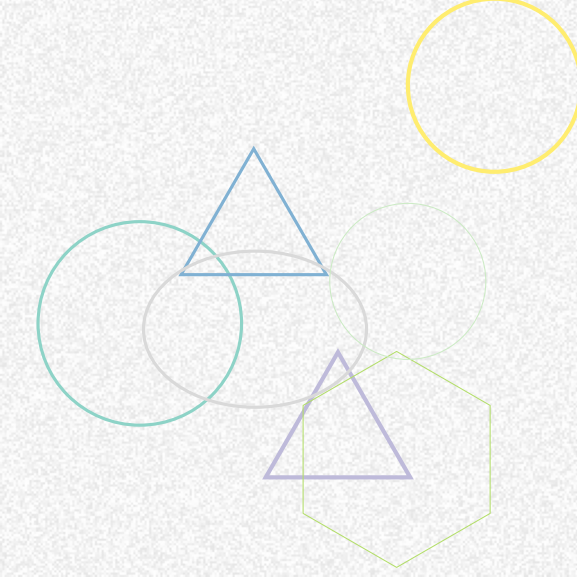[{"shape": "circle", "thickness": 1.5, "radius": 0.88, "center": [0.242, 0.439]}, {"shape": "triangle", "thickness": 2, "radius": 0.72, "center": [0.585, 0.245]}, {"shape": "triangle", "thickness": 1.5, "radius": 0.73, "center": [0.439, 0.596]}, {"shape": "hexagon", "thickness": 0.5, "radius": 0.93, "center": [0.687, 0.204]}, {"shape": "oval", "thickness": 1.5, "radius": 0.97, "center": [0.442, 0.429]}, {"shape": "circle", "thickness": 0.5, "radius": 0.68, "center": [0.706, 0.512]}, {"shape": "circle", "thickness": 2, "radius": 0.75, "center": [0.856, 0.852]}]